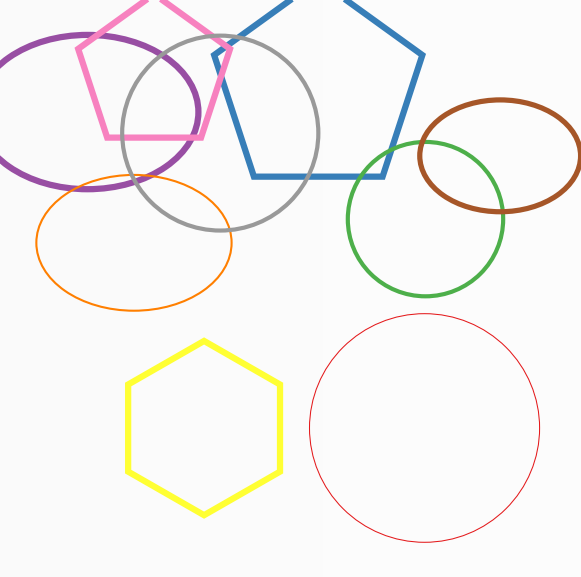[{"shape": "circle", "thickness": 0.5, "radius": 0.99, "center": [0.73, 0.258]}, {"shape": "pentagon", "thickness": 3, "radius": 0.94, "center": [0.548, 0.846]}, {"shape": "circle", "thickness": 2, "radius": 0.67, "center": [0.732, 0.62]}, {"shape": "oval", "thickness": 3, "radius": 0.95, "center": [0.15, 0.805]}, {"shape": "oval", "thickness": 1, "radius": 0.84, "center": [0.23, 0.579]}, {"shape": "hexagon", "thickness": 3, "radius": 0.75, "center": [0.351, 0.258]}, {"shape": "oval", "thickness": 2.5, "radius": 0.69, "center": [0.861, 0.729]}, {"shape": "pentagon", "thickness": 3, "radius": 0.69, "center": [0.265, 0.872]}, {"shape": "circle", "thickness": 2, "radius": 0.84, "center": [0.379, 0.769]}]